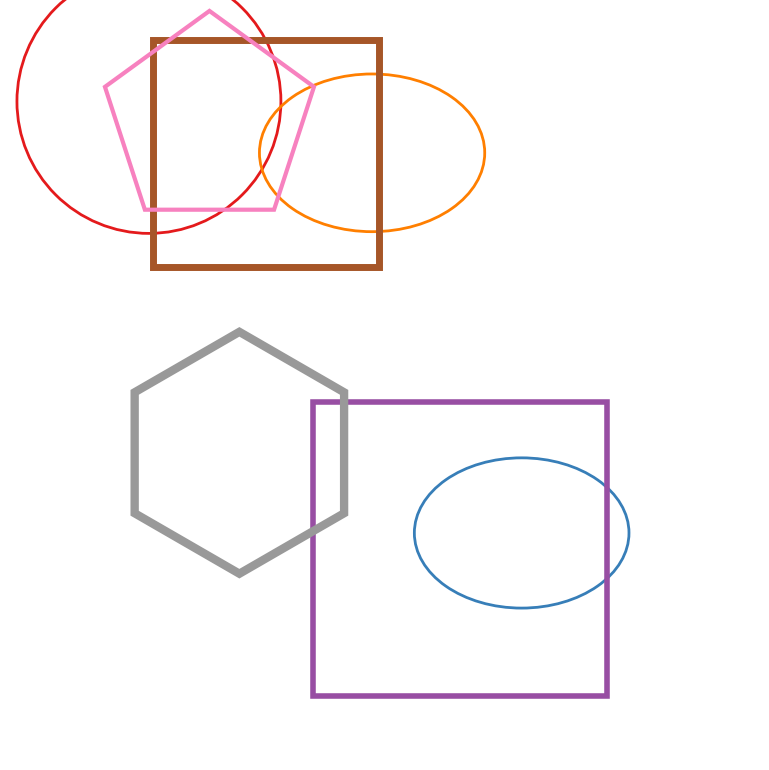[{"shape": "circle", "thickness": 1, "radius": 0.86, "center": [0.193, 0.868]}, {"shape": "oval", "thickness": 1, "radius": 0.7, "center": [0.677, 0.308]}, {"shape": "square", "thickness": 2, "radius": 0.95, "center": [0.597, 0.287]}, {"shape": "oval", "thickness": 1, "radius": 0.73, "center": [0.483, 0.802]}, {"shape": "square", "thickness": 2.5, "radius": 0.74, "center": [0.345, 0.8]}, {"shape": "pentagon", "thickness": 1.5, "radius": 0.71, "center": [0.272, 0.843]}, {"shape": "hexagon", "thickness": 3, "radius": 0.79, "center": [0.311, 0.412]}]